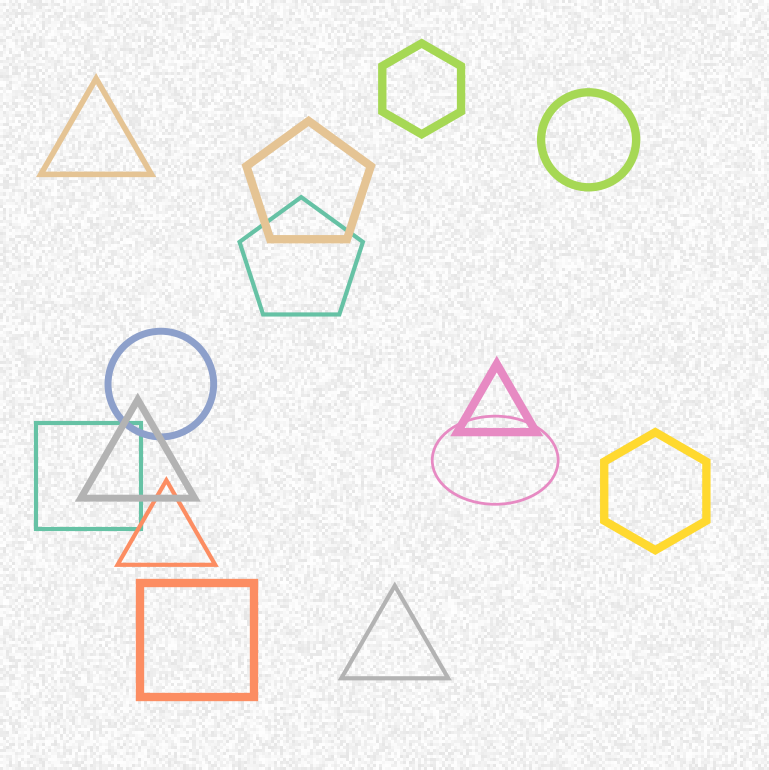[{"shape": "pentagon", "thickness": 1.5, "radius": 0.42, "center": [0.391, 0.66]}, {"shape": "square", "thickness": 1.5, "radius": 0.34, "center": [0.115, 0.382]}, {"shape": "triangle", "thickness": 1.5, "radius": 0.37, "center": [0.216, 0.303]}, {"shape": "square", "thickness": 3, "radius": 0.37, "center": [0.256, 0.169]}, {"shape": "circle", "thickness": 2.5, "radius": 0.34, "center": [0.209, 0.501]}, {"shape": "triangle", "thickness": 3, "radius": 0.29, "center": [0.645, 0.468]}, {"shape": "oval", "thickness": 1, "radius": 0.41, "center": [0.643, 0.402]}, {"shape": "hexagon", "thickness": 3, "radius": 0.3, "center": [0.548, 0.885]}, {"shape": "circle", "thickness": 3, "radius": 0.31, "center": [0.764, 0.818]}, {"shape": "hexagon", "thickness": 3, "radius": 0.38, "center": [0.851, 0.362]}, {"shape": "triangle", "thickness": 2, "radius": 0.41, "center": [0.125, 0.815]}, {"shape": "pentagon", "thickness": 3, "radius": 0.42, "center": [0.401, 0.758]}, {"shape": "triangle", "thickness": 1.5, "radius": 0.4, "center": [0.513, 0.159]}, {"shape": "triangle", "thickness": 2.5, "radius": 0.43, "center": [0.179, 0.396]}]